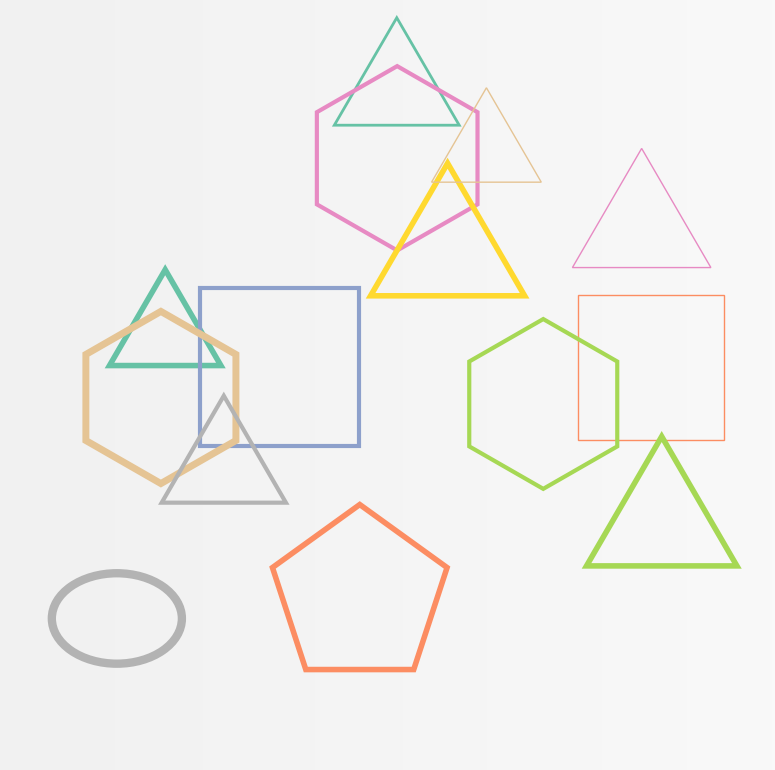[{"shape": "triangle", "thickness": 1, "radius": 0.47, "center": [0.512, 0.884]}, {"shape": "triangle", "thickness": 2, "radius": 0.41, "center": [0.213, 0.567]}, {"shape": "pentagon", "thickness": 2, "radius": 0.59, "center": [0.464, 0.226]}, {"shape": "square", "thickness": 0.5, "radius": 0.47, "center": [0.84, 0.523]}, {"shape": "square", "thickness": 1.5, "radius": 0.51, "center": [0.361, 0.523]}, {"shape": "hexagon", "thickness": 1.5, "radius": 0.6, "center": [0.512, 0.794]}, {"shape": "triangle", "thickness": 0.5, "radius": 0.52, "center": [0.828, 0.704]}, {"shape": "hexagon", "thickness": 1.5, "radius": 0.55, "center": [0.701, 0.475]}, {"shape": "triangle", "thickness": 2, "radius": 0.56, "center": [0.854, 0.321]}, {"shape": "triangle", "thickness": 2, "radius": 0.57, "center": [0.578, 0.673]}, {"shape": "hexagon", "thickness": 2.5, "radius": 0.56, "center": [0.208, 0.484]}, {"shape": "triangle", "thickness": 0.5, "radius": 0.41, "center": [0.628, 0.804]}, {"shape": "oval", "thickness": 3, "radius": 0.42, "center": [0.151, 0.197]}, {"shape": "triangle", "thickness": 1.5, "radius": 0.46, "center": [0.289, 0.393]}]